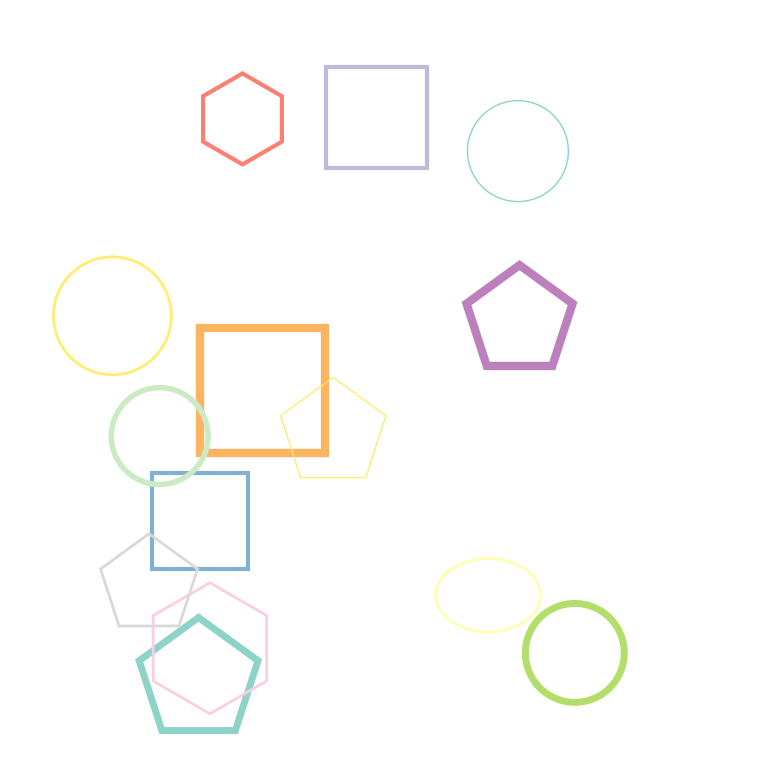[{"shape": "pentagon", "thickness": 2.5, "radius": 0.41, "center": [0.258, 0.117]}, {"shape": "circle", "thickness": 0.5, "radius": 0.33, "center": [0.673, 0.804]}, {"shape": "oval", "thickness": 1, "radius": 0.34, "center": [0.634, 0.227]}, {"shape": "square", "thickness": 1.5, "radius": 0.33, "center": [0.488, 0.847]}, {"shape": "hexagon", "thickness": 1.5, "radius": 0.3, "center": [0.315, 0.846]}, {"shape": "square", "thickness": 1.5, "radius": 0.31, "center": [0.259, 0.324]}, {"shape": "square", "thickness": 3, "radius": 0.41, "center": [0.34, 0.493]}, {"shape": "circle", "thickness": 2.5, "radius": 0.32, "center": [0.747, 0.152]}, {"shape": "hexagon", "thickness": 1, "radius": 0.43, "center": [0.273, 0.158]}, {"shape": "pentagon", "thickness": 1, "radius": 0.33, "center": [0.194, 0.241]}, {"shape": "pentagon", "thickness": 3, "radius": 0.36, "center": [0.675, 0.583]}, {"shape": "circle", "thickness": 2, "radius": 0.31, "center": [0.207, 0.434]}, {"shape": "circle", "thickness": 1, "radius": 0.38, "center": [0.146, 0.59]}, {"shape": "pentagon", "thickness": 0.5, "radius": 0.36, "center": [0.433, 0.438]}]